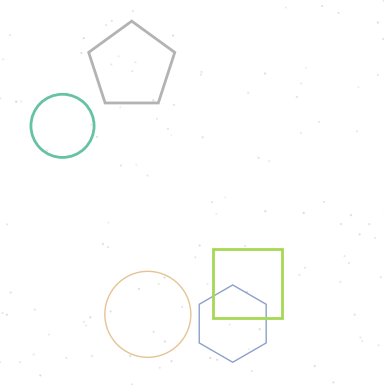[{"shape": "circle", "thickness": 2, "radius": 0.41, "center": [0.162, 0.673]}, {"shape": "hexagon", "thickness": 1, "radius": 0.5, "center": [0.604, 0.159]}, {"shape": "square", "thickness": 2, "radius": 0.45, "center": [0.642, 0.265]}, {"shape": "circle", "thickness": 1, "radius": 0.56, "center": [0.384, 0.184]}, {"shape": "pentagon", "thickness": 2, "radius": 0.59, "center": [0.342, 0.828]}]